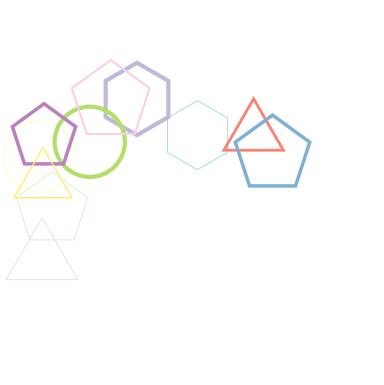[{"shape": "hexagon", "thickness": 0.5, "radius": 0.45, "center": [0.513, 0.649]}, {"shape": "circle", "thickness": 0.5, "radius": 0.46, "center": [0.102, 0.592]}, {"shape": "hexagon", "thickness": 3, "radius": 0.47, "center": [0.356, 0.743]}, {"shape": "triangle", "thickness": 2, "radius": 0.45, "center": [0.659, 0.654]}, {"shape": "pentagon", "thickness": 2.5, "radius": 0.51, "center": [0.708, 0.599]}, {"shape": "circle", "thickness": 3, "radius": 0.46, "center": [0.233, 0.632]}, {"shape": "pentagon", "thickness": 1.5, "radius": 0.53, "center": [0.288, 0.738]}, {"shape": "triangle", "thickness": 0.5, "radius": 0.54, "center": [0.109, 0.327]}, {"shape": "pentagon", "thickness": 2.5, "radius": 0.43, "center": [0.114, 0.644]}, {"shape": "pentagon", "thickness": 0.5, "radius": 0.49, "center": [0.135, 0.456]}, {"shape": "triangle", "thickness": 1, "radius": 0.44, "center": [0.112, 0.53]}]